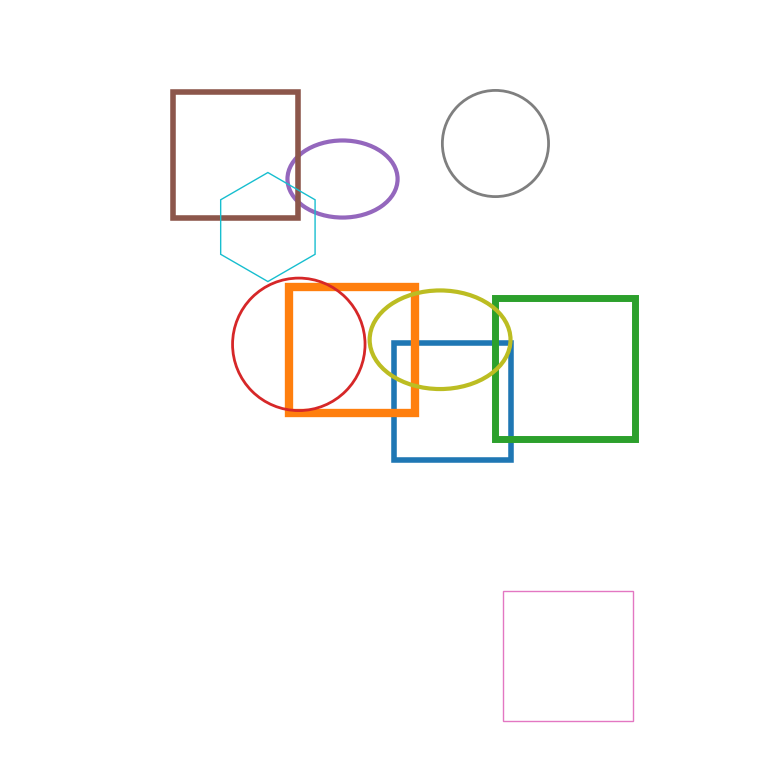[{"shape": "square", "thickness": 2, "radius": 0.38, "center": [0.587, 0.478]}, {"shape": "square", "thickness": 3, "radius": 0.41, "center": [0.457, 0.545]}, {"shape": "square", "thickness": 2.5, "radius": 0.46, "center": [0.734, 0.521]}, {"shape": "circle", "thickness": 1, "radius": 0.43, "center": [0.388, 0.553]}, {"shape": "oval", "thickness": 1.5, "radius": 0.36, "center": [0.445, 0.768]}, {"shape": "square", "thickness": 2, "radius": 0.41, "center": [0.306, 0.799]}, {"shape": "square", "thickness": 0.5, "radius": 0.42, "center": [0.737, 0.148]}, {"shape": "circle", "thickness": 1, "radius": 0.34, "center": [0.643, 0.814]}, {"shape": "oval", "thickness": 1.5, "radius": 0.46, "center": [0.572, 0.559]}, {"shape": "hexagon", "thickness": 0.5, "radius": 0.35, "center": [0.348, 0.705]}]